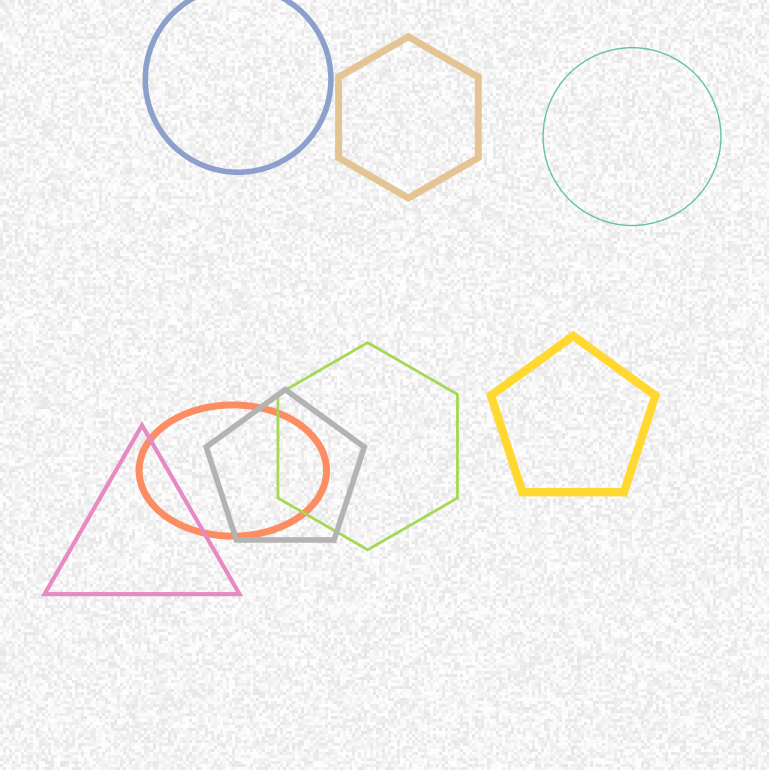[{"shape": "circle", "thickness": 0.5, "radius": 0.58, "center": [0.821, 0.823]}, {"shape": "oval", "thickness": 2.5, "radius": 0.61, "center": [0.302, 0.389]}, {"shape": "circle", "thickness": 2, "radius": 0.6, "center": [0.309, 0.897]}, {"shape": "triangle", "thickness": 1.5, "radius": 0.73, "center": [0.184, 0.301]}, {"shape": "hexagon", "thickness": 1, "radius": 0.67, "center": [0.478, 0.421]}, {"shape": "pentagon", "thickness": 3, "radius": 0.56, "center": [0.744, 0.452]}, {"shape": "hexagon", "thickness": 2.5, "radius": 0.52, "center": [0.53, 0.848]}, {"shape": "pentagon", "thickness": 2, "radius": 0.54, "center": [0.37, 0.386]}]